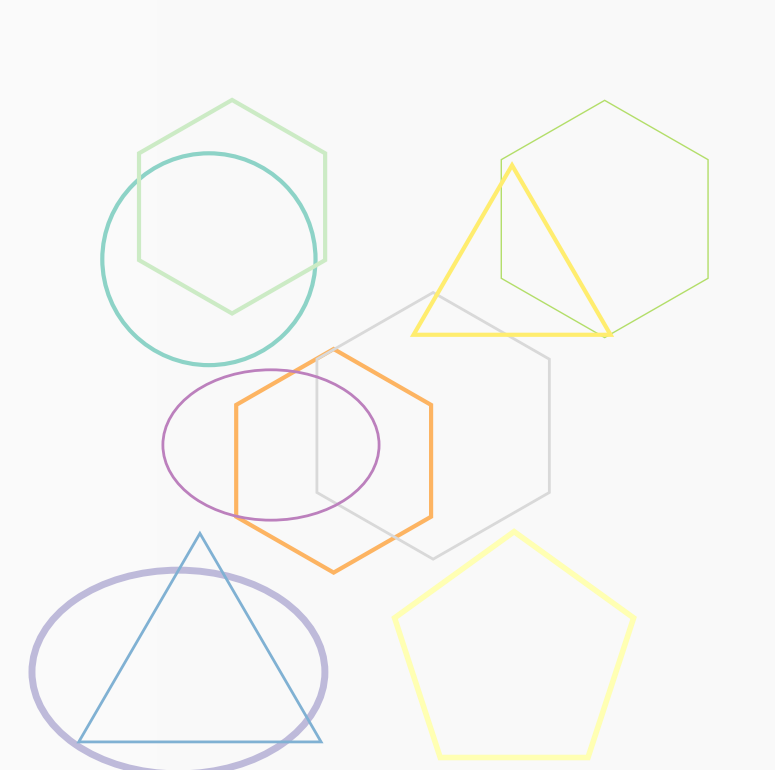[{"shape": "circle", "thickness": 1.5, "radius": 0.69, "center": [0.27, 0.663]}, {"shape": "pentagon", "thickness": 2, "radius": 0.81, "center": [0.663, 0.147]}, {"shape": "oval", "thickness": 2.5, "radius": 0.94, "center": [0.23, 0.127]}, {"shape": "triangle", "thickness": 1, "radius": 0.9, "center": [0.258, 0.127]}, {"shape": "hexagon", "thickness": 1.5, "radius": 0.73, "center": [0.431, 0.402]}, {"shape": "hexagon", "thickness": 0.5, "radius": 0.77, "center": [0.78, 0.716]}, {"shape": "hexagon", "thickness": 1, "radius": 0.87, "center": [0.559, 0.447]}, {"shape": "oval", "thickness": 1, "radius": 0.7, "center": [0.35, 0.422]}, {"shape": "hexagon", "thickness": 1.5, "radius": 0.69, "center": [0.299, 0.732]}, {"shape": "triangle", "thickness": 1.5, "radius": 0.73, "center": [0.661, 0.639]}]